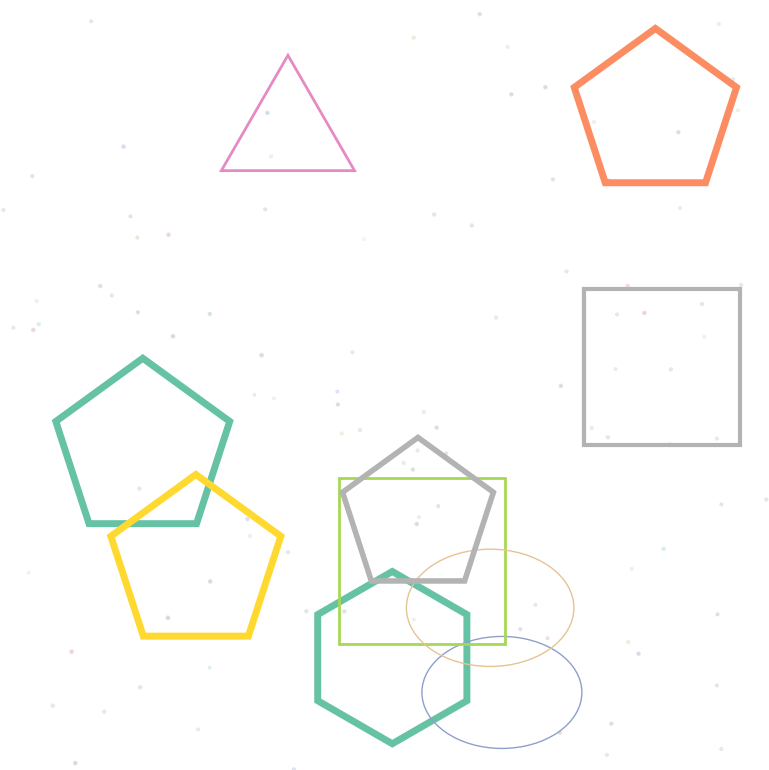[{"shape": "hexagon", "thickness": 2.5, "radius": 0.56, "center": [0.509, 0.146]}, {"shape": "pentagon", "thickness": 2.5, "radius": 0.59, "center": [0.185, 0.416]}, {"shape": "pentagon", "thickness": 2.5, "radius": 0.55, "center": [0.851, 0.852]}, {"shape": "oval", "thickness": 0.5, "radius": 0.52, "center": [0.652, 0.101]}, {"shape": "triangle", "thickness": 1, "radius": 0.5, "center": [0.374, 0.828]}, {"shape": "square", "thickness": 1, "radius": 0.54, "center": [0.548, 0.272]}, {"shape": "pentagon", "thickness": 2.5, "radius": 0.58, "center": [0.254, 0.268]}, {"shape": "oval", "thickness": 0.5, "radius": 0.54, "center": [0.637, 0.211]}, {"shape": "square", "thickness": 1.5, "radius": 0.51, "center": [0.86, 0.524]}, {"shape": "pentagon", "thickness": 2, "radius": 0.52, "center": [0.543, 0.329]}]